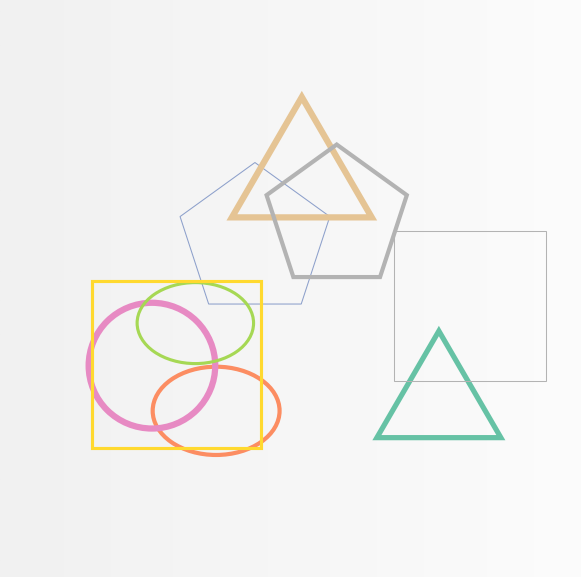[{"shape": "triangle", "thickness": 2.5, "radius": 0.62, "center": [0.755, 0.303]}, {"shape": "oval", "thickness": 2, "radius": 0.55, "center": [0.372, 0.288]}, {"shape": "pentagon", "thickness": 0.5, "radius": 0.68, "center": [0.439, 0.582]}, {"shape": "circle", "thickness": 3, "radius": 0.54, "center": [0.261, 0.366]}, {"shape": "oval", "thickness": 1.5, "radius": 0.5, "center": [0.336, 0.44]}, {"shape": "square", "thickness": 1.5, "radius": 0.72, "center": [0.304, 0.368]}, {"shape": "triangle", "thickness": 3, "radius": 0.69, "center": [0.519, 0.692]}, {"shape": "pentagon", "thickness": 2, "radius": 0.63, "center": [0.579, 0.622]}, {"shape": "square", "thickness": 0.5, "radius": 0.65, "center": [0.809, 0.469]}]